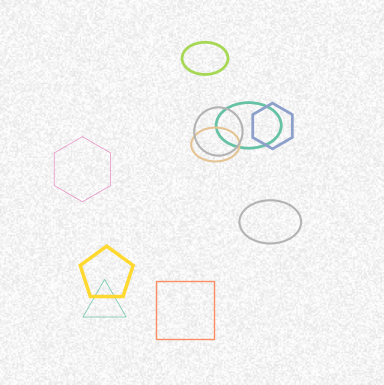[{"shape": "oval", "thickness": 2, "radius": 0.42, "center": [0.646, 0.674]}, {"shape": "triangle", "thickness": 0.5, "radius": 0.33, "center": [0.272, 0.209]}, {"shape": "square", "thickness": 1, "radius": 0.38, "center": [0.481, 0.195]}, {"shape": "hexagon", "thickness": 2, "radius": 0.3, "center": [0.708, 0.673]}, {"shape": "hexagon", "thickness": 0.5, "radius": 0.42, "center": [0.214, 0.56]}, {"shape": "oval", "thickness": 2, "radius": 0.3, "center": [0.533, 0.848]}, {"shape": "pentagon", "thickness": 2.5, "radius": 0.36, "center": [0.277, 0.288]}, {"shape": "oval", "thickness": 1.5, "radius": 0.31, "center": [0.559, 0.625]}, {"shape": "circle", "thickness": 1.5, "radius": 0.31, "center": [0.567, 0.658]}, {"shape": "oval", "thickness": 1.5, "radius": 0.4, "center": [0.702, 0.424]}]